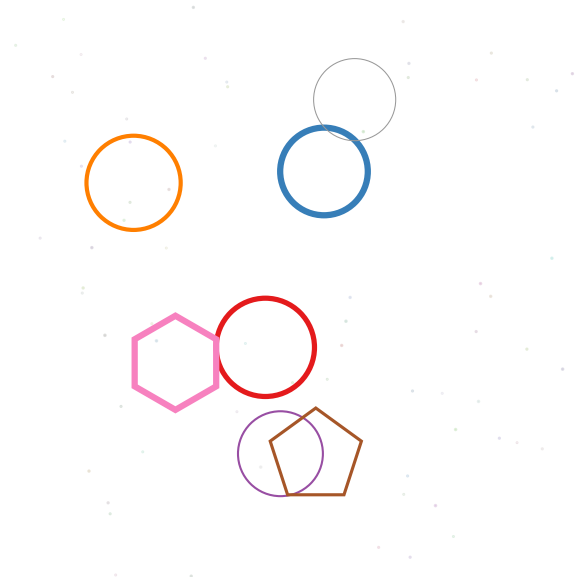[{"shape": "circle", "thickness": 2.5, "radius": 0.43, "center": [0.459, 0.398]}, {"shape": "circle", "thickness": 3, "radius": 0.38, "center": [0.561, 0.702]}, {"shape": "circle", "thickness": 1, "radius": 0.37, "center": [0.486, 0.213]}, {"shape": "circle", "thickness": 2, "radius": 0.41, "center": [0.231, 0.683]}, {"shape": "pentagon", "thickness": 1.5, "radius": 0.42, "center": [0.547, 0.21]}, {"shape": "hexagon", "thickness": 3, "radius": 0.41, "center": [0.304, 0.371]}, {"shape": "circle", "thickness": 0.5, "radius": 0.36, "center": [0.614, 0.827]}]